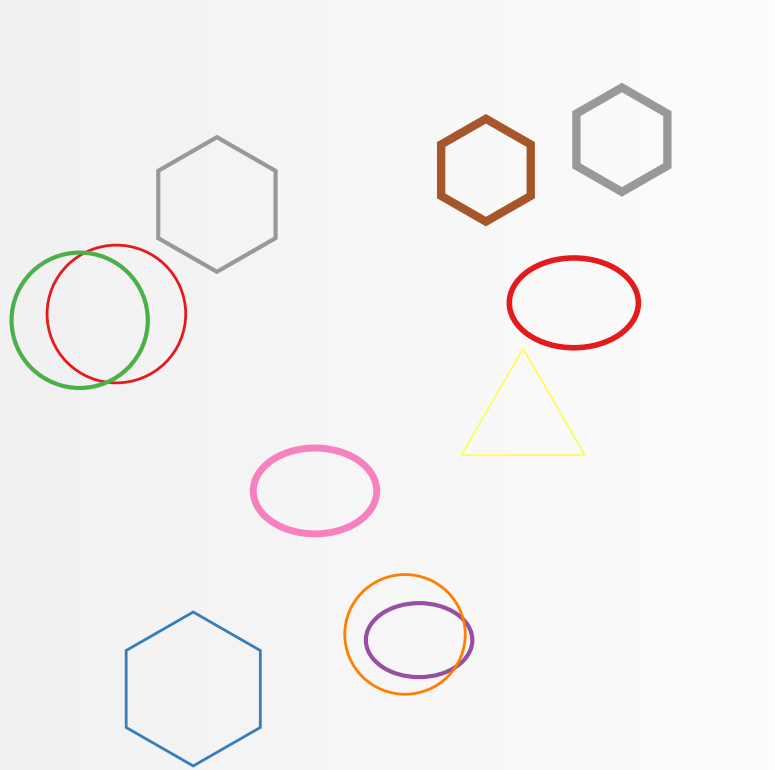[{"shape": "oval", "thickness": 2, "radius": 0.42, "center": [0.74, 0.607]}, {"shape": "circle", "thickness": 1, "radius": 0.45, "center": [0.15, 0.592]}, {"shape": "hexagon", "thickness": 1, "radius": 0.5, "center": [0.249, 0.105]}, {"shape": "circle", "thickness": 1.5, "radius": 0.44, "center": [0.103, 0.584]}, {"shape": "oval", "thickness": 1.5, "radius": 0.34, "center": [0.541, 0.169]}, {"shape": "circle", "thickness": 1, "radius": 0.39, "center": [0.523, 0.176]}, {"shape": "triangle", "thickness": 0.5, "radius": 0.46, "center": [0.675, 0.455]}, {"shape": "hexagon", "thickness": 3, "radius": 0.33, "center": [0.627, 0.779]}, {"shape": "oval", "thickness": 2.5, "radius": 0.4, "center": [0.406, 0.362]}, {"shape": "hexagon", "thickness": 3, "radius": 0.34, "center": [0.802, 0.819]}, {"shape": "hexagon", "thickness": 1.5, "radius": 0.44, "center": [0.28, 0.734]}]